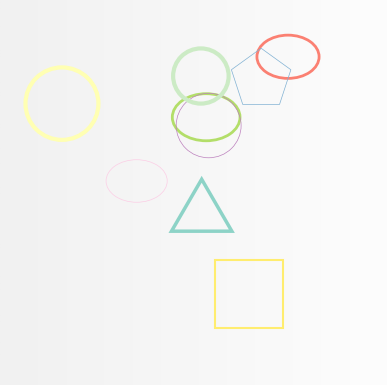[{"shape": "triangle", "thickness": 2.5, "radius": 0.45, "center": [0.52, 0.444]}, {"shape": "circle", "thickness": 3, "radius": 0.47, "center": [0.16, 0.731]}, {"shape": "oval", "thickness": 2, "radius": 0.4, "center": [0.743, 0.853]}, {"shape": "pentagon", "thickness": 0.5, "radius": 0.4, "center": [0.674, 0.794]}, {"shape": "oval", "thickness": 2, "radius": 0.44, "center": [0.532, 0.695]}, {"shape": "oval", "thickness": 0.5, "radius": 0.39, "center": [0.353, 0.53]}, {"shape": "circle", "thickness": 0.5, "radius": 0.42, "center": [0.538, 0.674]}, {"shape": "circle", "thickness": 3, "radius": 0.36, "center": [0.518, 0.803]}, {"shape": "square", "thickness": 1.5, "radius": 0.44, "center": [0.642, 0.236]}]